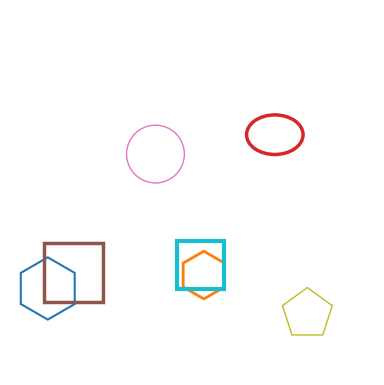[{"shape": "hexagon", "thickness": 1.5, "radius": 0.4, "center": [0.124, 0.251]}, {"shape": "hexagon", "thickness": 2, "radius": 0.31, "center": [0.53, 0.286]}, {"shape": "oval", "thickness": 2.5, "radius": 0.37, "center": [0.714, 0.65]}, {"shape": "square", "thickness": 2.5, "radius": 0.38, "center": [0.191, 0.292]}, {"shape": "circle", "thickness": 1, "radius": 0.38, "center": [0.404, 0.6]}, {"shape": "pentagon", "thickness": 1, "radius": 0.34, "center": [0.798, 0.185]}, {"shape": "square", "thickness": 3, "radius": 0.31, "center": [0.521, 0.312]}]